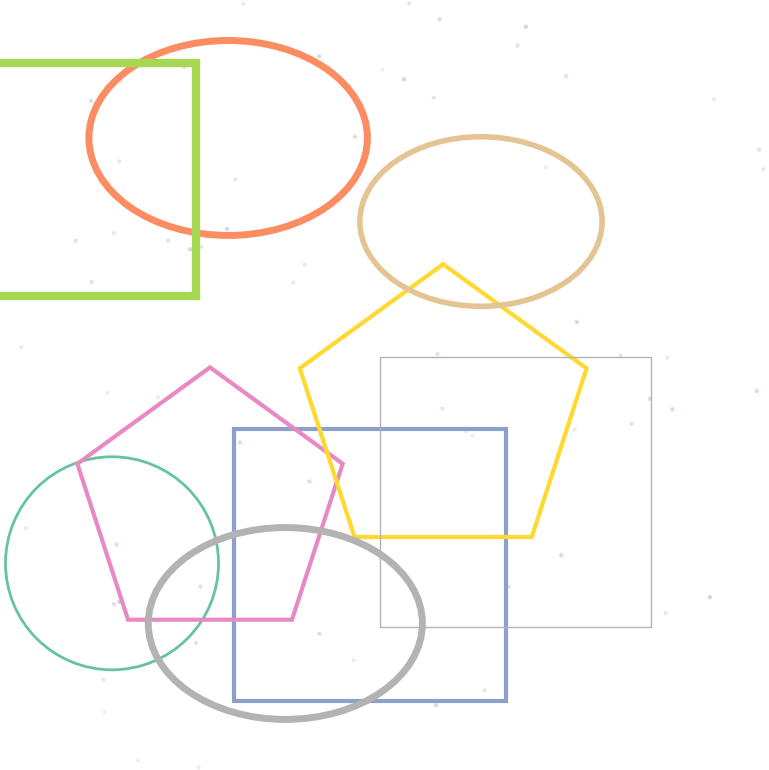[{"shape": "circle", "thickness": 1, "radius": 0.69, "center": [0.145, 0.268]}, {"shape": "oval", "thickness": 2.5, "radius": 0.9, "center": [0.296, 0.821]}, {"shape": "square", "thickness": 1.5, "radius": 0.88, "center": [0.48, 0.266]}, {"shape": "pentagon", "thickness": 1.5, "radius": 0.91, "center": [0.273, 0.342]}, {"shape": "square", "thickness": 3, "radius": 0.75, "center": [0.103, 0.767]}, {"shape": "pentagon", "thickness": 1.5, "radius": 0.98, "center": [0.576, 0.461]}, {"shape": "oval", "thickness": 2, "radius": 0.79, "center": [0.625, 0.712]}, {"shape": "oval", "thickness": 2.5, "radius": 0.89, "center": [0.371, 0.19]}, {"shape": "square", "thickness": 0.5, "radius": 0.88, "center": [0.669, 0.361]}]